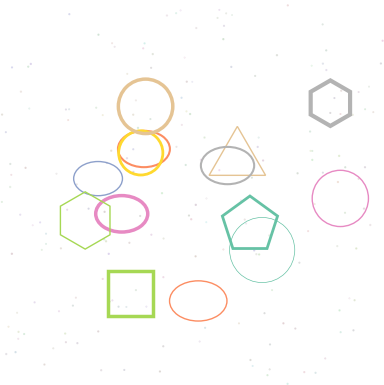[{"shape": "circle", "thickness": 0.5, "radius": 0.42, "center": [0.681, 0.351]}, {"shape": "pentagon", "thickness": 2, "radius": 0.38, "center": [0.649, 0.416]}, {"shape": "oval", "thickness": 1.5, "radius": 0.34, "center": [0.374, 0.613]}, {"shape": "oval", "thickness": 1, "radius": 0.37, "center": [0.515, 0.218]}, {"shape": "oval", "thickness": 1, "radius": 0.32, "center": [0.255, 0.536]}, {"shape": "circle", "thickness": 1, "radius": 0.37, "center": [0.884, 0.485]}, {"shape": "oval", "thickness": 2.5, "radius": 0.34, "center": [0.316, 0.445]}, {"shape": "square", "thickness": 2.5, "radius": 0.29, "center": [0.339, 0.238]}, {"shape": "hexagon", "thickness": 1, "radius": 0.37, "center": [0.221, 0.427]}, {"shape": "circle", "thickness": 2, "radius": 0.29, "center": [0.366, 0.603]}, {"shape": "circle", "thickness": 2.5, "radius": 0.35, "center": [0.378, 0.724]}, {"shape": "triangle", "thickness": 1, "radius": 0.42, "center": [0.616, 0.587]}, {"shape": "hexagon", "thickness": 3, "radius": 0.3, "center": [0.858, 0.732]}, {"shape": "oval", "thickness": 1.5, "radius": 0.35, "center": [0.591, 0.57]}]